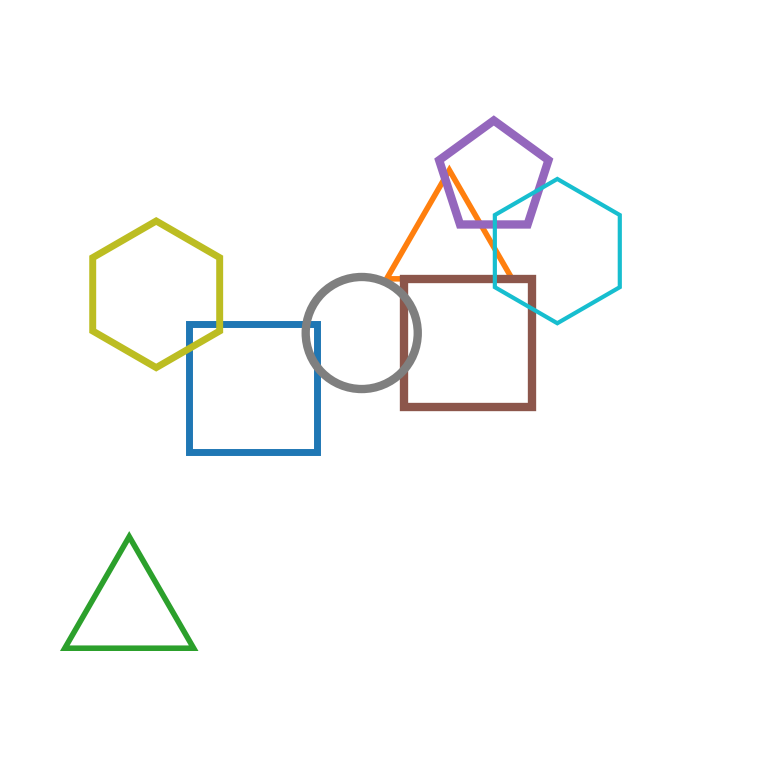[{"shape": "square", "thickness": 2.5, "radius": 0.42, "center": [0.328, 0.496]}, {"shape": "triangle", "thickness": 2, "radius": 0.47, "center": [0.584, 0.685]}, {"shape": "triangle", "thickness": 2, "radius": 0.48, "center": [0.168, 0.206]}, {"shape": "pentagon", "thickness": 3, "radius": 0.37, "center": [0.641, 0.769]}, {"shape": "square", "thickness": 3, "radius": 0.42, "center": [0.608, 0.555]}, {"shape": "circle", "thickness": 3, "radius": 0.36, "center": [0.47, 0.568]}, {"shape": "hexagon", "thickness": 2.5, "radius": 0.48, "center": [0.203, 0.618]}, {"shape": "hexagon", "thickness": 1.5, "radius": 0.47, "center": [0.724, 0.674]}]